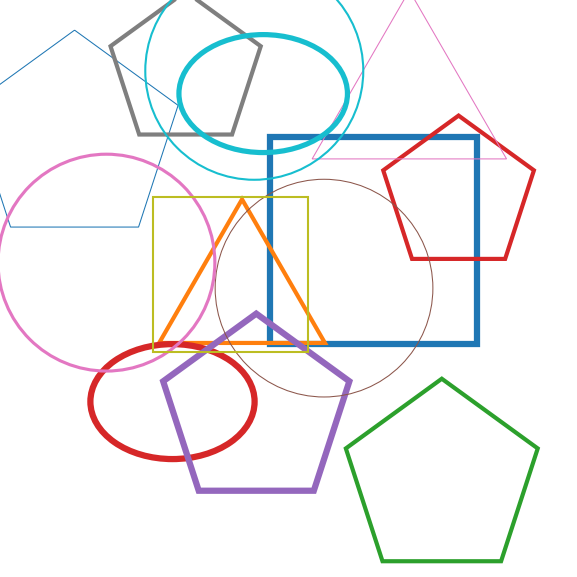[{"shape": "pentagon", "thickness": 0.5, "radius": 0.94, "center": [0.129, 0.758]}, {"shape": "square", "thickness": 3, "radius": 0.89, "center": [0.647, 0.582]}, {"shape": "triangle", "thickness": 2, "radius": 0.83, "center": [0.419, 0.488]}, {"shape": "pentagon", "thickness": 2, "radius": 0.87, "center": [0.765, 0.169]}, {"shape": "oval", "thickness": 3, "radius": 0.71, "center": [0.299, 0.304]}, {"shape": "pentagon", "thickness": 2, "radius": 0.69, "center": [0.794, 0.662]}, {"shape": "pentagon", "thickness": 3, "radius": 0.85, "center": [0.444, 0.287]}, {"shape": "circle", "thickness": 0.5, "radius": 0.94, "center": [0.561, 0.5]}, {"shape": "triangle", "thickness": 0.5, "radius": 0.97, "center": [0.709, 0.821]}, {"shape": "circle", "thickness": 1.5, "radius": 0.94, "center": [0.184, 0.544]}, {"shape": "pentagon", "thickness": 2, "radius": 0.68, "center": [0.321, 0.877]}, {"shape": "square", "thickness": 1, "radius": 0.67, "center": [0.4, 0.524]}, {"shape": "circle", "thickness": 1, "radius": 0.94, "center": [0.44, 0.877]}, {"shape": "oval", "thickness": 2.5, "radius": 0.73, "center": [0.456, 0.837]}]